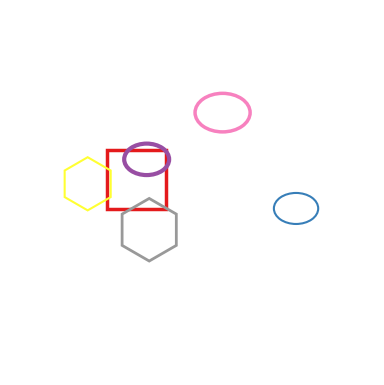[{"shape": "square", "thickness": 2.5, "radius": 0.38, "center": [0.354, 0.535]}, {"shape": "oval", "thickness": 1.5, "radius": 0.29, "center": [0.769, 0.459]}, {"shape": "oval", "thickness": 3, "radius": 0.29, "center": [0.381, 0.586]}, {"shape": "hexagon", "thickness": 1.5, "radius": 0.35, "center": [0.228, 0.523]}, {"shape": "oval", "thickness": 2.5, "radius": 0.36, "center": [0.578, 0.707]}, {"shape": "hexagon", "thickness": 2, "radius": 0.41, "center": [0.388, 0.403]}]